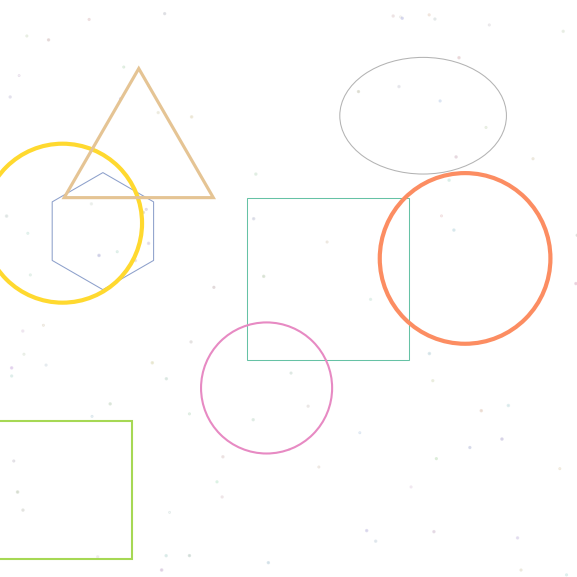[{"shape": "square", "thickness": 0.5, "radius": 0.7, "center": [0.567, 0.516]}, {"shape": "circle", "thickness": 2, "radius": 0.74, "center": [0.805, 0.552]}, {"shape": "hexagon", "thickness": 0.5, "radius": 0.51, "center": [0.178, 0.599]}, {"shape": "circle", "thickness": 1, "radius": 0.57, "center": [0.462, 0.327]}, {"shape": "square", "thickness": 1, "radius": 0.6, "center": [0.11, 0.151]}, {"shape": "circle", "thickness": 2, "radius": 0.69, "center": [0.108, 0.613]}, {"shape": "triangle", "thickness": 1.5, "radius": 0.75, "center": [0.24, 0.731]}, {"shape": "oval", "thickness": 0.5, "radius": 0.72, "center": [0.733, 0.799]}]